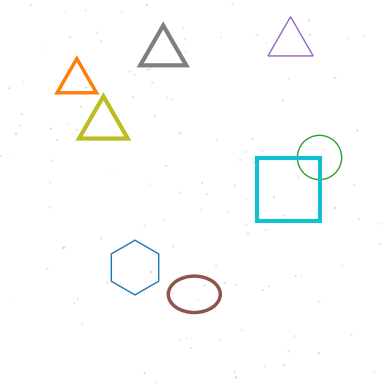[{"shape": "hexagon", "thickness": 1, "radius": 0.36, "center": [0.351, 0.305]}, {"shape": "triangle", "thickness": 2.5, "radius": 0.3, "center": [0.199, 0.789]}, {"shape": "circle", "thickness": 1, "radius": 0.29, "center": [0.83, 0.591]}, {"shape": "triangle", "thickness": 1, "radius": 0.34, "center": [0.755, 0.889]}, {"shape": "oval", "thickness": 2.5, "radius": 0.34, "center": [0.505, 0.236]}, {"shape": "triangle", "thickness": 3, "radius": 0.34, "center": [0.424, 0.865]}, {"shape": "triangle", "thickness": 3, "radius": 0.37, "center": [0.269, 0.677]}, {"shape": "square", "thickness": 3, "radius": 0.41, "center": [0.75, 0.508]}]